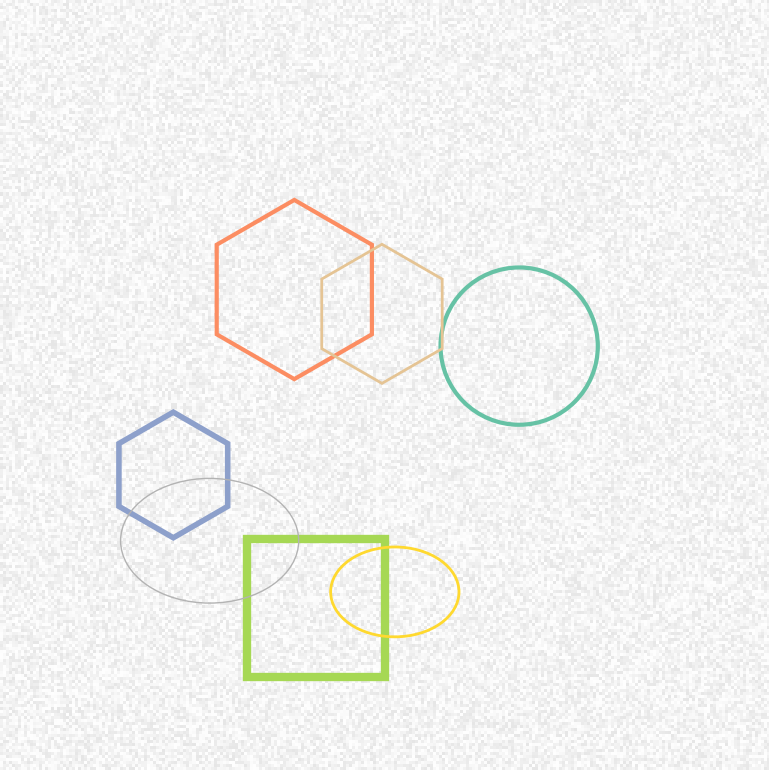[{"shape": "circle", "thickness": 1.5, "radius": 0.51, "center": [0.674, 0.55]}, {"shape": "hexagon", "thickness": 1.5, "radius": 0.58, "center": [0.382, 0.624]}, {"shape": "hexagon", "thickness": 2, "radius": 0.41, "center": [0.225, 0.383]}, {"shape": "square", "thickness": 3, "radius": 0.45, "center": [0.41, 0.21]}, {"shape": "oval", "thickness": 1, "radius": 0.42, "center": [0.513, 0.231]}, {"shape": "hexagon", "thickness": 1, "radius": 0.45, "center": [0.496, 0.592]}, {"shape": "oval", "thickness": 0.5, "radius": 0.58, "center": [0.272, 0.298]}]